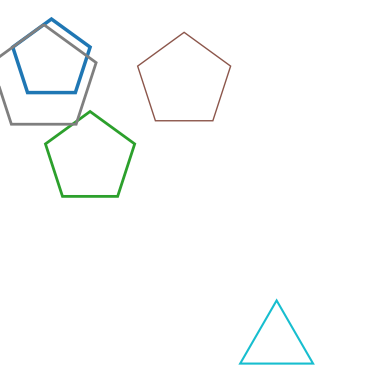[{"shape": "pentagon", "thickness": 2.5, "radius": 0.53, "center": [0.134, 0.845]}, {"shape": "pentagon", "thickness": 2, "radius": 0.61, "center": [0.234, 0.589]}, {"shape": "pentagon", "thickness": 1, "radius": 0.63, "center": [0.478, 0.789]}, {"shape": "pentagon", "thickness": 2, "radius": 0.72, "center": [0.114, 0.793]}, {"shape": "triangle", "thickness": 1.5, "radius": 0.55, "center": [0.718, 0.11]}]